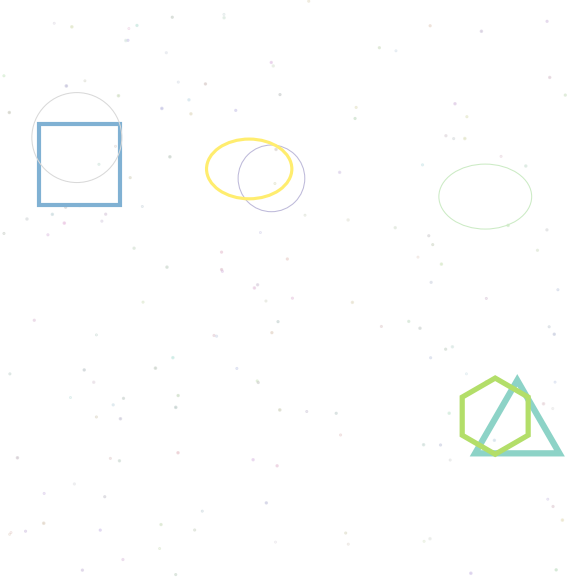[{"shape": "triangle", "thickness": 3, "radius": 0.42, "center": [0.896, 0.256]}, {"shape": "circle", "thickness": 0.5, "radius": 0.29, "center": [0.47, 0.69]}, {"shape": "square", "thickness": 2, "radius": 0.35, "center": [0.138, 0.714]}, {"shape": "hexagon", "thickness": 2.5, "radius": 0.33, "center": [0.857, 0.279]}, {"shape": "circle", "thickness": 0.5, "radius": 0.39, "center": [0.133, 0.761]}, {"shape": "oval", "thickness": 0.5, "radius": 0.4, "center": [0.84, 0.659]}, {"shape": "oval", "thickness": 1.5, "radius": 0.37, "center": [0.432, 0.707]}]